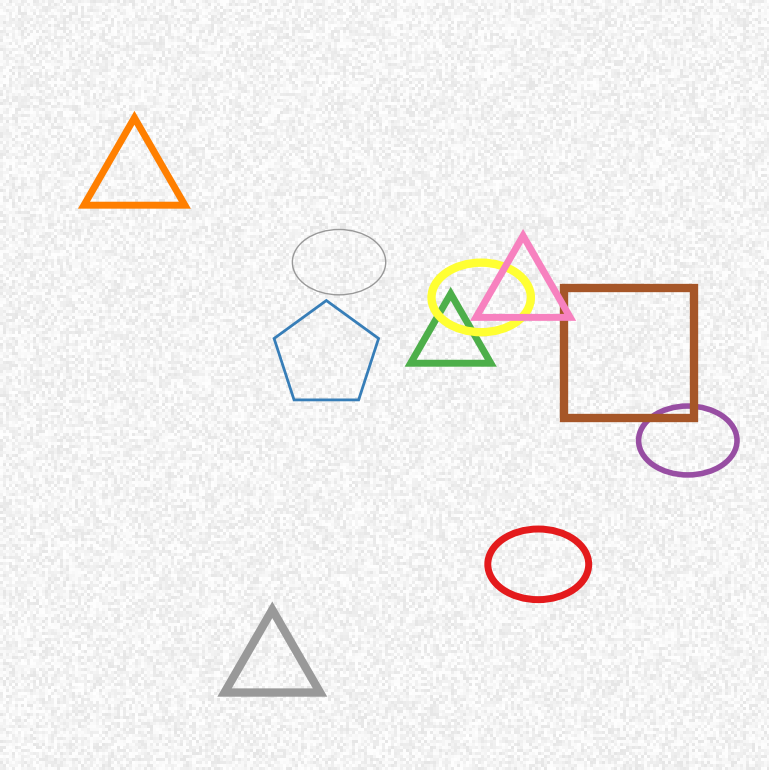[{"shape": "oval", "thickness": 2.5, "radius": 0.33, "center": [0.699, 0.267]}, {"shape": "pentagon", "thickness": 1, "radius": 0.36, "center": [0.424, 0.538]}, {"shape": "triangle", "thickness": 2.5, "radius": 0.3, "center": [0.585, 0.558]}, {"shape": "oval", "thickness": 2, "radius": 0.32, "center": [0.893, 0.428]}, {"shape": "triangle", "thickness": 2.5, "radius": 0.38, "center": [0.175, 0.771]}, {"shape": "oval", "thickness": 3, "radius": 0.32, "center": [0.625, 0.614]}, {"shape": "square", "thickness": 3, "radius": 0.42, "center": [0.816, 0.541]}, {"shape": "triangle", "thickness": 2.5, "radius": 0.35, "center": [0.679, 0.623]}, {"shape": "oval", "thickness": 0.5, "radius": 0.3, "center": [0.44, 0.66]}, {"shape": "triangle", "thickness": 3, "radius": 0.36, "center": [0.354, 0.136]}]